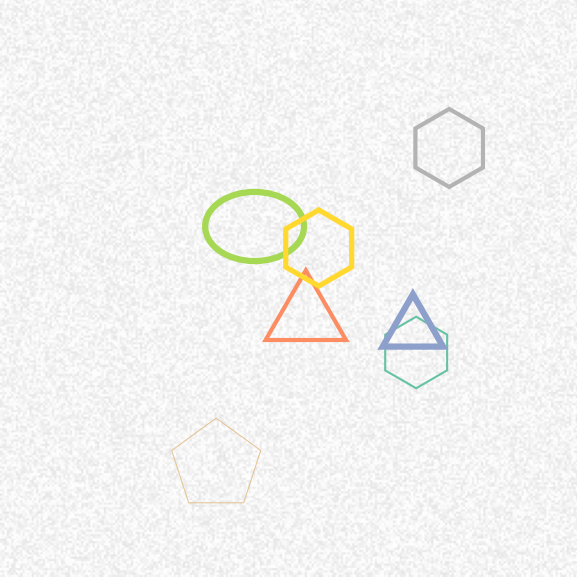[{"shape": "hexagon", "thickness": 1, "radius": 0.31, "center": [0.721, 0.389]}, {"shape": "triangle", "thickness": 2, "radius": 0.4, "center": [0.53, 0.451]}, {"shape": "triangle", "thickness": 3, "radius": 0.3, "center": [0.715, 0.429]}, {"shape": "oval", "thickness": 3, "radius": 0.43, "center": [0.441, 0.607]}, {"shape": "hexagon", "thickness": 2.5, "radius": 0.33, "center": [0.552, 0.57]}, {"shape": "pentagon", "thickness": 0.5, "radius": 0.41, "center": [0.374, 0.194]}, {"shape": "hexagon", "thickness": 2, "radius": 0.34, "center": [0.778, 0.743]}]